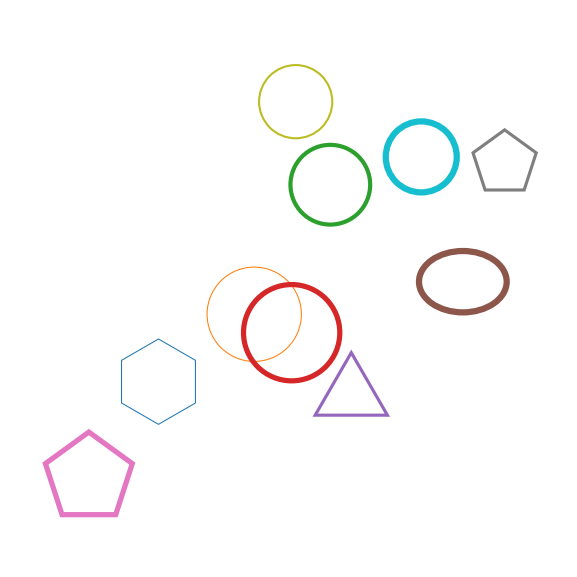[{"shape": "hexagon", "thickness": 0.5, "radius": 0.37, "center": [0.274, 0.338]}, {"shape": "circle", "thickness": 0.5, "radius": 0.41, "center": [0.44, 0.455]}, {"shape": "circle", "thickness": 2, "radius": 0.35, "center": [0.572, 0.679]}, {"shape": "circle", "thickness": 2.5, "radius": 0.42, "center": [0.505, 0.423]}, {"shape": "triangle", "thickness": 1.5, "radius": 0.36, "center": [0.608, 0.316]}, {"shape": "oval", "thickness": 3, "radius": 0.38, "center": [0.801, 0.511]}, {"shape": "pentagon", "thickness": 2.5, "radius": 0.4, "center": [0.154, 0.172]}, {"shape": "pentagon", "thickness": 1.5, "radius": 0.29, "center": [0.874, 0.717]}, {"shape": "circle", "thickness": 1, "radius": 0.32, "center": [0.512, 0.823]}, {"shape": "circle", "thickness": 3, "radius": 0.31, "center": [0.729, 0.727]}]